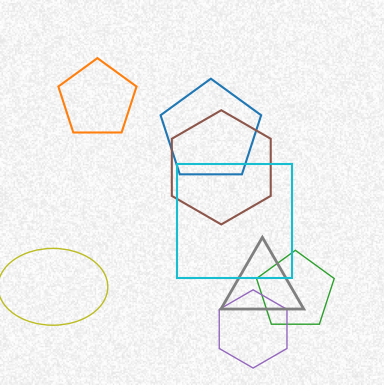[{"shape": "pentagon", "thickness": 1.5, "radius": 0.69, "center": [0.548, 0.658]}, {"shape": "pentagon", "thickness": 1.5, "radius": 0.53, "center": [0.253, 0.742]}, {"shape": "pentagon", "thickness": 1, "radius": 0.53, "center": [0.767, 0.244]}, {"shape": "hexagon", "thickness": 1, "radius": 0.51, "center": [0.657, 0.146]}, {"shape": "hexagon", "thickness": 1.5, "radius": 0.74, "center": [0.575, 0.565]}, {"shape": "triangle", "thickness": 2, "radius": 0.62, "center": [0.681, 0.259]}, {"shape": "oval", "thickness": 1, "radius": 0.71, "center": [0.137, 0.255]}, {"shape": "square", "thickness": 1.5, "radius": 0.75, "center": [0.61, 0.426]}]